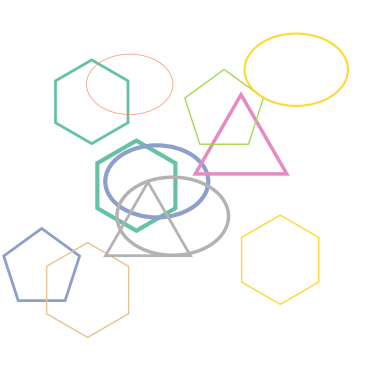[{"shape": "hexagon", "thickness": 3, "radius": 0.59, "center": [0.354, 0.518]}, {"shape": "hexagon", "thickness": 2, "radius": 0.54, "center": [0.238, 0.736]}, {"shape": "oval", "thickness": 0.5, "radius": 0.56, "center": [0.337, 0.781]}, {"shape": "oval", "thickness": 3, "radius": 0.67, "center": [0.407, 0.529]}, {"shape": "pentagon", "thickness": 2, "radius": 0.52, "center": [0.108, 0.303]}, {"shape": "triangle", "thickness": 2.5, "radius": 0.69, "center": [0.626, 0.617]}, {"shape": "pentagon", "thickness": 1, "radius": 0.54, "center": [0.582, 0.712]}, {"shape": "oval", "thickness": 1.5, "radius": 0.67, "center": [0.77, 0.819]}, {"shape": "hexagon", "thickness": 1, "radius": 0.58, "center": [0.728, 0.325]}, {"shape": "hexagon", "thickness": 1, "radius": 0.62, "center": [0.228, 0.247]}, {"shape": "triangle", "thickness": 2, "radius": 0.64, "center": [0.384, 0.4]}, {"shape": "oval", "thickness": 2.5, "radius": 0.72, "center": [0.449, 0.438]}]